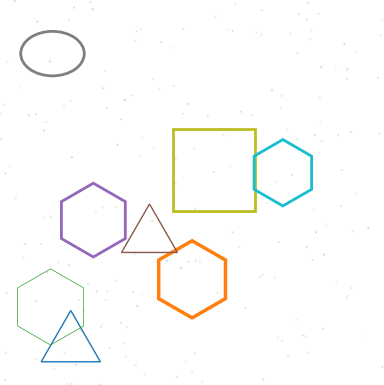[{"shape": "triangle", "thickness": 1, "radius": 0.44, "center": [0.184, 0.105]}, {"shape": "hexagon", "thickness": 2.5, "radius": 0.5, "center": [0.499, 0.274]}, {"shape": "hexagon", "thickness": 0.5, "radius": 0.49, "center": [0.131, 0.203]}, {"shape": "hexagon", "thickness": 2, "radius": 0.48, "center": [0.242, 0.428]}, {"shape": "triangle", "thickness": 1, "radius": 0.42, "center": [0.388, 0.386]}, {"shape": "oval", "thickness": 2, "radius": 0.41, "center": [0.136, 0.861]}, {"shape": "square", "thickness": 2, "radius": 0.53, "center": [0.556, 0.558]}, {"shape": "hexagon", "thickness": 2, "radius": 0.43, "center": [0.735, 0.551]}]